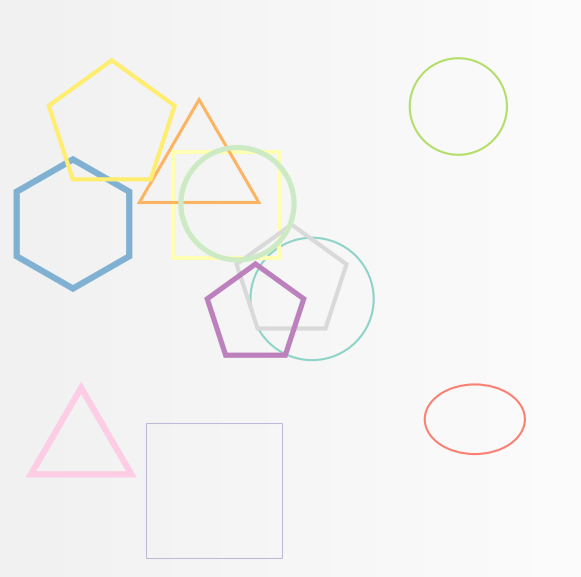[{"shape": "circle", "thickness": 1, "radius": 0.53, "center": [0.537, 0.481]}, {"shape": "square", "thickness": 2, "radius": 0.46, "center": [0.389, 0.644]}, {"shape": "square", "thickness": 0.5, "radius": 0.59, "center": [0.368, 0.15]}, {"shape": "oval", "thickness": 1, "radius": 0.43, "center": [0.817, 0.273]}, {"shape": "hexagon", "thickness": 3, "radius": 0.56, "center": [0.126, 0.611]}, {"shape": "triangle", "thickness": 1.5, "radius": 0.59, "center": [0.343, 0.708]}, {"shape": "circle", "thickness": 1, "radius": 0.42, "center": [0.789, 0.815]}, {"shape": "triangle", "thickness": 3, "radius": 0.5, "center": [0.14, 0.228]}, {"shape": "pentagon", "thickness": 2, "radius": 0.5, "center": [0.502, 0.511]}, {"shape": "pentagon", "thickness": 2.5, "radius": 0.44, "center": [0.44, 0.455]}, {"shape": "circle", "thickness": 2.5, "radius": 0.49, "center": [0.409, 0.646]}, {"shape": "pentagon", "thickness": 2, "radius": 0.57, "center": [0.192, 0.781]}]